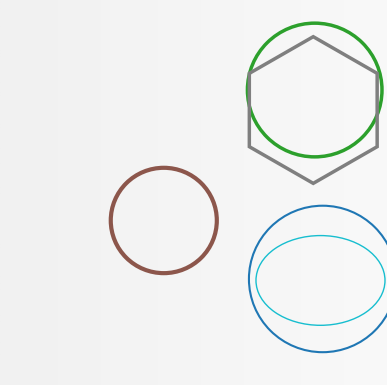[{"shape": "circle", "thickness": 1.5, "radius": 0.95, "center": [0.833, 0.275]}, {"shape": "circle", "thickness": 2.5, "radius": 0.87, "center": [0.812, 0.766]}, {"shape": "circle", "thickness": 3, "radius": 0.68, "center": [0.423, 0.427]}, {"shape": "hexagon", "thickness": 2.5, "radius": 0.95, "center": [0.808, 0.714]}, {"shape": "oval", "thickness": 1, "radius": 0.83, "center": [0.827, 0.272]}]